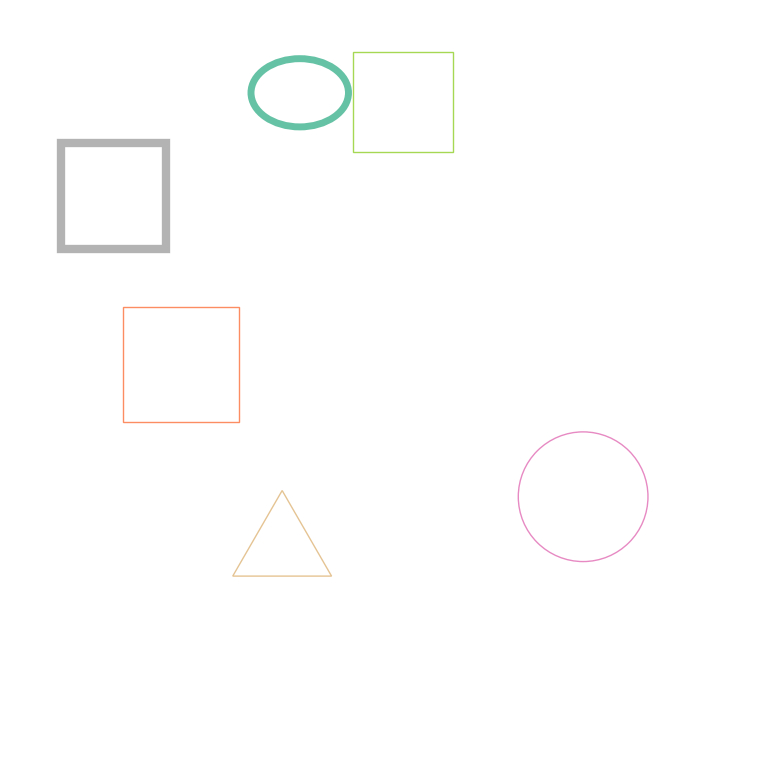[{"shape": "oval", "thickness": 2.5, "radius": 0.32, "center": [0.389, 0.88]}, {"shape": "square", "thickness": 0.5, "radius": 0.38, "center": [0.235, 0.527]}, {"shape": "circle", "thickness": 0.5, "radius": 0.42, "center": [0.757, 0.355]}, {"shape": "square", "thickness": 0.5, "radius": 0.33, "center": [0.523, 0.868]}, {"shape": "triangle", "thickness": 0.5, "radius": 0.37, "center": [0.366, 0.289]}, {"shape": "square", "thickness": 3, "radius": 0.34, "center": [0.147, 0.746]}]